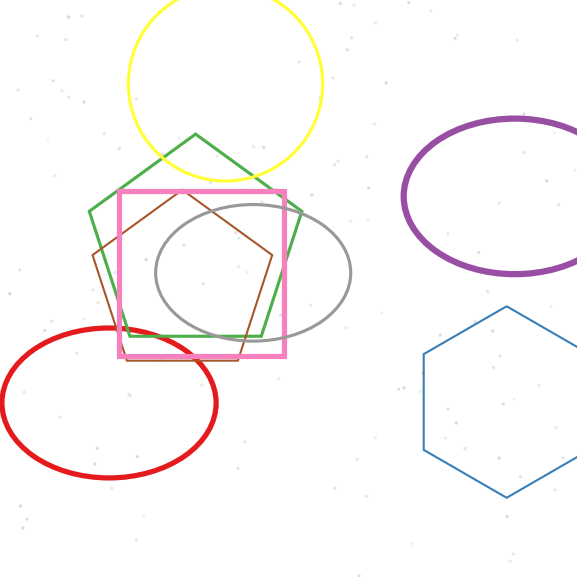[{"shape": "oval", "thickness": 2.5, "radius": 0.93, "center": [0.189, 0.301]}, {"shape": "hexagon", "thickness": 1, "radius": 0.83, "center": [0.877, 0.303]}, {"shape": "pentagon", "thickness": 1.5, "radius": 0.97, "center": [0.339, 0.573]}, {"shape": "oval", "thickness": 3, "radius": 0.96, "center": [0.891, 0.659]}, {"shape": "circle", "thickness": 1.5, "radius": 0.84, "center": [0.39, 0.854]}, {"shape": "pentagon", "thickness": 1, "radius": 0.82, "center": [0.316, 0.507]}, {"shape": "square", "thickness": 2.5, "radius": 0.72, "center": [0.349, 0.526]}, {"shape": "oval", "thickness": 1.5, "radius": 0.84, "center": [0.438, 0.527]}]